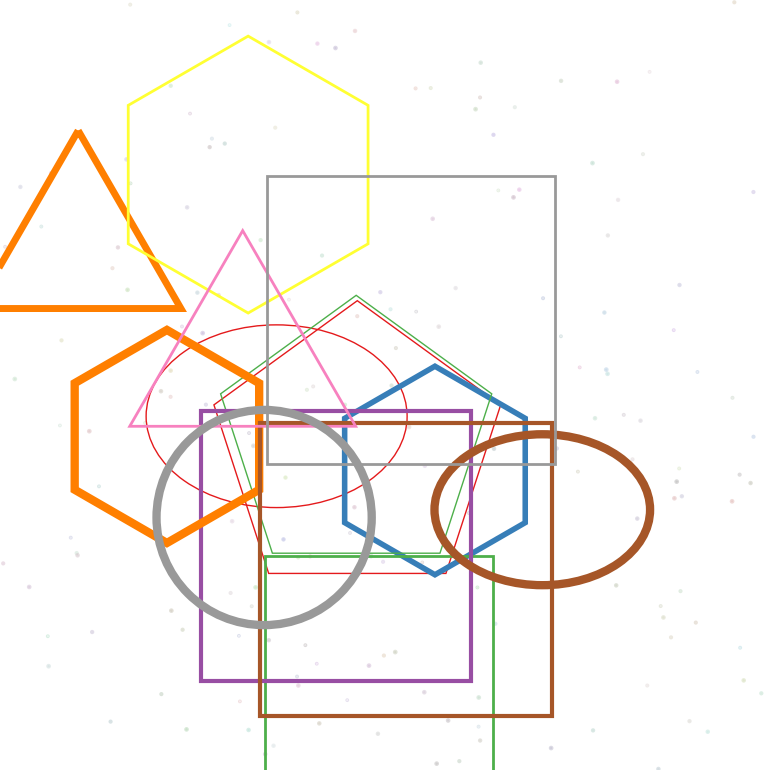[{"shape": "oval", "thickness": 0.5, "radius": 0.85, "center": [0.359, 0.459]}, {"shape": "pentagon", "thickness": 0.5, "radius": 0.98, "center": [0.464, 0.414]}, {"shape": "hexagon", "thickness": 2, "radius": 0.68, "center": [0.565, 0.389]}, {"shape": "square", "thickness": 1, "radius": 0.74, "center": [0.492, 0.13]}, {"shape": "pentagon", "thickness": 0.5, "radius": 0.93, "center": [0.463, 0.431]}, {"shape": "square", "thickness": 1.5, "radius": 0.88, "center": [0.436, 0.291]}, {"shape": "hexagon", "thickness": 3, "radius": 0.69, "center": [0.217, 0.433]}, {"shape": "triangle", "thickness": 2.5, "radius": 0.77, "center": [0.102, 0.676]}, {"shape": "hexagon", "thickness": 1, "radius": 0.9, "center": [0.322, 0.773]}, {"shape": "square", "thickness": 1.5, "radius": 0.95, "center": [0.527, 0.26]}, {"shape": "oval", "thickness": 3, "radius": 0.7, "center": [0.704, 0.338]}, {"shape": "triangle", "thickness": 1, "radius": 0.85, "center": [0.315, 0.531]}, {"shape": "circle", "thickness": 3, "radius": 0.7, "center": [0.343, 0.328]}, {"shape": "square", "thickness": 1, "radius": 0.93, "center": [0.534, 0.584]}]